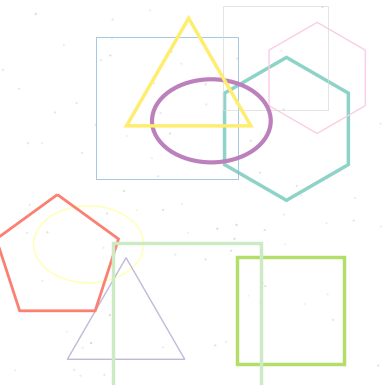[{"shape": "hexagon", "thickness": 2.5, "radius": 0.93, "center": [0.744, 0.665]}, {"shape": "oval", "thickness": 1, "radius": 0.71, "center": [0.23, 0.365]}, {"shape": "triangle", "thickness": 1, "radius": 0.88, "center": [0.327, 0.155]}, {"shape": "pentagon", "thickness": 2, "radius": 0.83, "center": [0.149, 0.328]}, {"shape": "square", "thickness": 0.5, "radius": 0.92, "center": [0.434, 0.721]}, {"shape": "square", "thickness": 2.5, "radius": 0.69, "center": [0.756, 0.194]}, {"shape": "hexagon", "thickness": 1, "radius": 0.72, "center": [0.824, 0.798]}, {"shape": "square", "thickness": 0.5, "radius": 0.68, "center": [0.716, 0.85]}, {"shape": "oval", "thickness": 3, "radius": 0.77, "center": [0.549, 0.686]}, {"shape": "square", "thickness": 2.5, "radius": 0.97, "center": [0.486, 0.176]}, {"shape": "triangle", "thickness": 2.5, "radius": 0.93, "center": [0.49, 0.766]}]